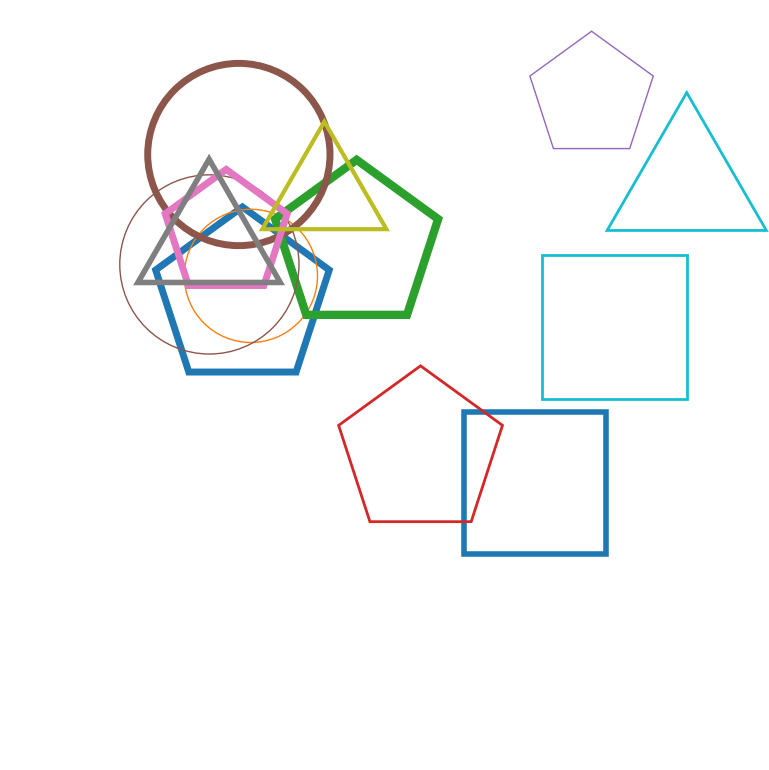[{"shape": "pentagon", "thickness": 2.5, "radius": 0.59, "center": [0.315, 0.613]}, {"shape": "square", "thickness": 2, "radius": 0.46, "center": [0.694, 0.373]}, {"shape": "circle", "thickness": 0.5, "radius": 0.43, "center": [0.326, 0.642]}, {"shape": "pentagon", "thickness": 3, "radius": 0.56, "center": [0.463, 0.681]}, {"shape": "pentagon", "thickness": 1, "radius": 0.56, "center": [0.546, 0.413]}, {"shape": "pentagon", "thickness": 0.5, "radius": 0.42, "center": [0.768, 0.875]}, {"shape": "circle", "thickness": 0.5, "radius": 0.58, "center": [0.272, 0.657]}, {"shape": "circle", "thickness": 2.5, "radius": 0.59, "center": [0.31, 0.799]}, {"shape": "pentagon", "thickness": 2.5, "radius": 0.42, "center": [0.294, 0.697]}, {"shape": "triangle", "thickness": 2, "radius": 0.53, "center": [0.272, 0.686]}, {"shape": "triangle", "thickness": 1.5, "radius": 0.47, "center": [0.421, 0.749]}, {"shape": "triangle", "thickness": 1, "radius": 0.6, "center": [0.892, 0.76]}, {"shape": "square", "thickness": 1, "radius": 0.47, "center": [0.798, 0.575]}]